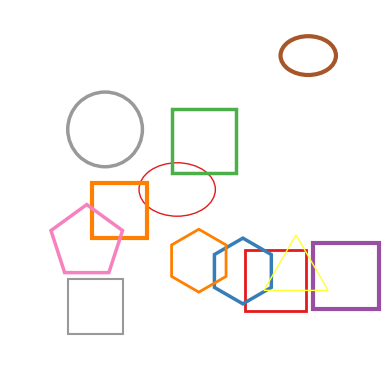[{"shape": "square", "thickness": 2, "radius": 0.4, "center": [0.716, 0.27]}, {"shape": "oval", "thickness": 1, "radius": 0.5, "center": [0.46, 0.508]}, {"shape": "hexagon", "thickness": 2.5, "radius": 0.43, "center": [0.631, 0.296]}, {"shape": "square", "thickness": 2.5, "radius": 0.42, "center": [0.529, 0.635]}, {"shape": "square", "thickness": 3, "radius": 0.43, "center": [0.898, 0.283]}, {"shape": "square", "thickness": 3, "radius": 0.36, "center": [0.309, 0.453]}, {"shape": "hexagon", "thickness": 2, "radius": 0.41, "center": [0.516, 0.323]}, {"shape": "triangle", "thickness": 1, "radius": 0.48, "center": [0.769, 0.294]}, {"shape": "oval", "thickness": 3, "radius": 0.36, "center": [0.801, 0.856]}, {"shape": "pentagon", "thickness": 2.5, "radius": 0.49, "center": [0.225, 0.371]}, {"shape": "circle", "thickness": 2.5, "radius": 0.48, "center": [0.273, 0.664]}, {"shape": "square", "thickness": 1.5, "radius": 0.35, "center": [0.249, 0.205]}]